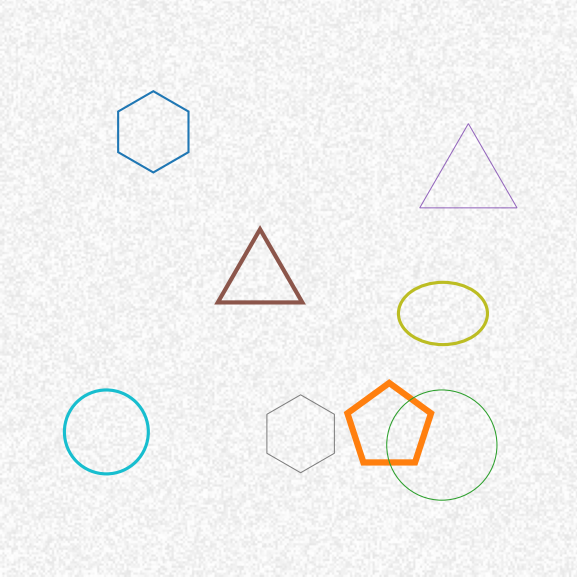[{"shape": "hexagon", "thickness": 1, "radius": 0.35, "center": [0.265, 0.771]}, {"shape": "pentagon", "thickness": 3, "radius": 0.38, "center": [0.674, 0.26]}, {"shape": "circle", "thickness": 0.5, "radius": 0.48, "center": [0.765, 0.228]}, {"shape": "triangle", "thickness": 0.5, "radius": 0.49, "center": [0.811, 0.688]}, {"shape": "triangle", "thickness": 2, "radius": 0.42, "center": [0.45, 0.518]}, {"shape": "hexagon", "thickness": 0.5, "radius": 0.34, "center": [0.521, 0.248]}, {"shape": "oval", "thickness": 1.5, "radius": 0.39, "center": [0.767, 0.456]}, {"shape": "circle", "thickness": 1.5, "radius": 0.36, "center": [0.184, 0.251]}]